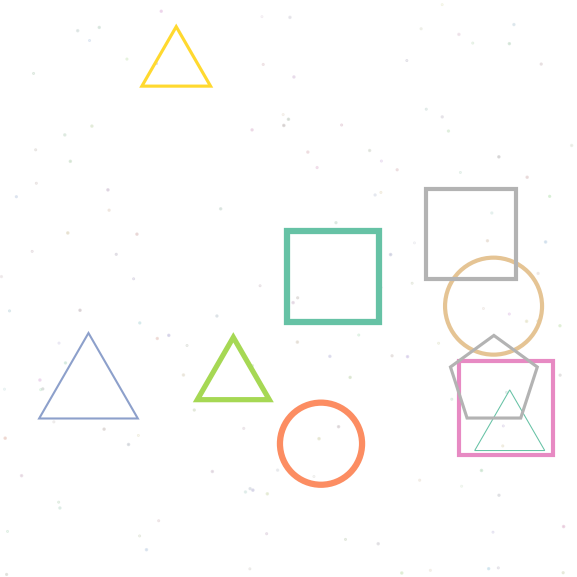[{"shape": "triangle", "thickness": 0.5, "radius": 0.35, "center": [0.883, 0.254]}, {"shape": "square", "thickness": 3, "radius": 0.4, "center": [0.577, 0.521]}, {"shape": "circle", "thickness": 3, "radius": 0.36, "center": [0.556, 0.231]}, {"shape": "triangle", "thickness": 1, "radius": 0.49, "center": [0.153, 0.324]}, {"shape": "square", "thickness": 2, "radius": 0.41, "center": [0.877, 0.292]}, {"shape": "triangle", "thickness": 2.5, "radius": 0.36, "center": [0.404, 0.343]}, {"shape": "triangle", "thickness": 1.5, "radius": 0.34, "center": [0.305, 0.884]}, {"shape": "circle", "thickness": 2, "radius": 0.42, "center": [0.855, 0.469]}, {"shape": "square", "thickness": 2, "radius": 0.39, "center": [0.816, 0.594]}, {"shape": "pentagon", "thickness": 1.5, "radius": 0.4, "center": [0.855, 0.339]}]